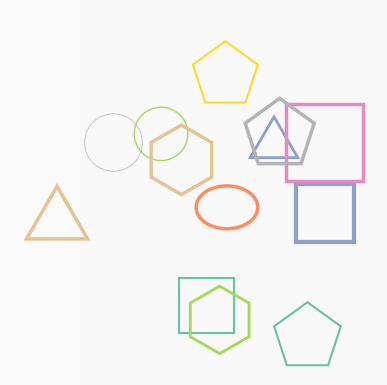[{"shape": "square", "thickness": 1.5, "radius": 0.36, "center": [0.533, 0.207]}, {"shape": "pentagon", "thickness": 1.5, "radius": 0.45, "center": [0.793, 0.124]}, {"shape": "oval", "thickness": 2.5, "radius": 0.4, "center": [0.586, 0.461]}, {"shape": "triangle", "thickness": 2, "radius": 0.35, "center": [0.707, 0.626]}, {"shape": "square", "thickness": 3, "radius": 0.37, "center": [0.838, 0.446]}, {"shape": "square", "thickness": 2.5, "radius": 0.5, "center": [0.838, 0.629]}, {"shape": "circle", "thickness": 1, "radius": 0.35, "center": [0.416, 0.652]}, {"shape": "hexagon", "thickness": 2, "radius": 0.44, "center": [0.567, 0.169]}, {"shape": "pentagon", "thickness": 1.5, "radius": 0.44, "center": [0.582, 0.805]}, {"shape": "hexagon", "thickness": 2.5, "radius": 0.45, "center": [0.468, 0.585]}, {"shape": "triangle", "thickness": 2.5, "radius": 0.46, "center": [0.147, 0.425]}, {"shape": "pentagon", "thickness": 2.5, "radius": 0.47, "center": [0.722, 0.651]}, {"shape": "circle", "thickness": 0.5, "radius": 0.37, "center": [0.293, 0.63]}]